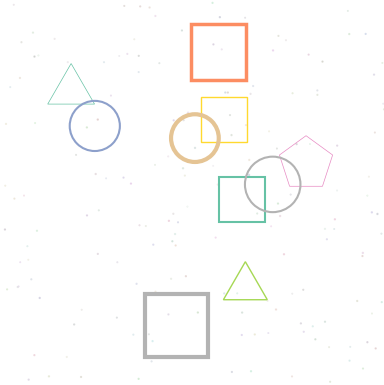[{"shape": "triangle", "thickness": 0.5, "radius": 0.35, "center": [0.185, 0.765]}, {"shape": "square", "thickness": 1.5, "radius": 0.29, "center": [0.629, 0.481]}, {"shape": "square", "thickness": 2.5, "radius": 0.36, "center": [0.568, 0.864]}, {"shape": "circle", "thickness": 1.5, "radius": 0.33, "center": [0.246, 0.673]}, {"shape": "pentagon", "thickness": 0.5, "radius": 0.36, "center": [0.795, 0.575]}, {"shape": "triangle", "thickness": 1, "radius": 0.33, "center": [0.637, 0.254]}, {"shape": "square", "thickness": 1, "radius": 0.3, "center": [0.582, 0.69]}, {"shape": "circle", "thickness": 3, "radius": 0.31, "center": [0.506, 0.641]}, {"shape": "square", "thickness": 3, "radius": 0.41, "center": [0.459, 0.154]}, {"shape": "circle", "thickness": 1.5, "radius": 0.36, "center": [0.708, 0.521]}]